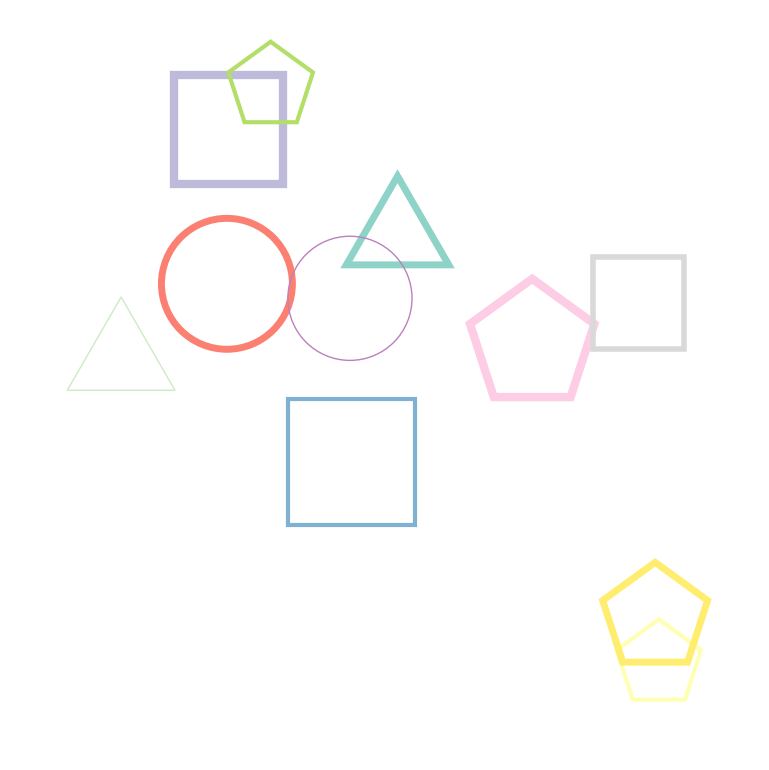[{"shape": "triangle", "thickness": 2.5, "radius": 0.38, "center": [0.516, 0.694]}, {"shape": "pentagon", "thickness": 1.5, "radius": 0.29, "center": [0.856, 0.138]}, {"shape": "square", "thickness": 3, "radius": 0.35, "center": [0.297, 0.832]}, {"shape": "circle", "thickness": 2.5, "radius": 0.43, "center": [0.295, 0.631]}, {"shape": "square", "thickness": 1.5, "radius": 0.41, "center": [0.456, 0.4]}, {"shape": "pentagon", "thickness": 1.5, "radius": 0.29, "center": [0.352, 0.888]}, {"shape": "pentagon", "thickness": 3, "radius": 0.42, "center": [0.691, 0.553]}, {"shape": "square", "thickness": 2, "radius": 0.3, "center": [0.829, 0.606]}, {"shape": "circle", "thickness": 0.5, "radius": 0.4, "center": [0.454, 0.613]}, {"shape": "triangle", "thickness": 0.5, "radius": 0.4, "center": [0.157, 0.533]}, {"shape": "pentagon", "thickness": 2.5, "radius": 0.36, "center": [0.851, 0.198]}]